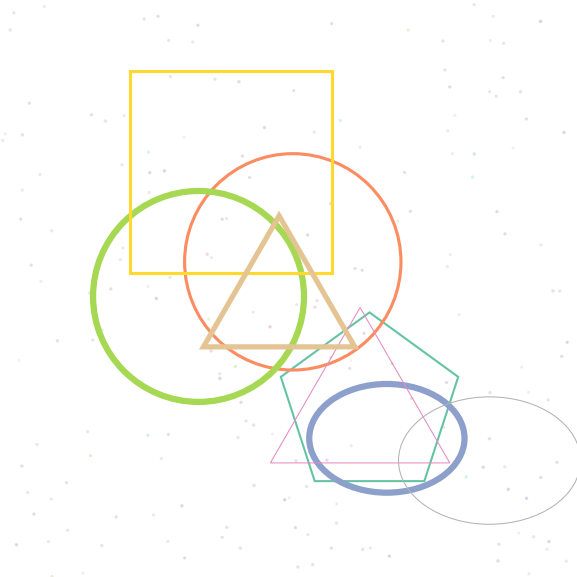[{"shape": "pentagon", "thickness": 1, "radius": 0.81, "center": [0.64, 0.297]}, {"shape": "circle", "thickness": 1.5, "radius": 0.94, "center": [0.507, 0.546]}, {"shape": "oval", "thickness": 3, "radius": 0.67, "center": [0.67, 0.24]}, {"shape": "triangle", "thickness": 0.5, "radius": 0.9, "center": [0.624, 0.287]}, {"shape": "circle", "thickness": 3, "radius": 0.91, "center": [0.344, 0.486]}, {"shape": "square", "thickness": 1.5, "radius": 0.88, "center": [0.4, 0.701]}, {"shape": "triangle", "thickness": 2.5, "radius": 0.76, "center": [0.483, 0.474]}, {"shape": "oval", "thickness": 0.5, "radius": 0.79, "center": [0.848, 0.202]}]